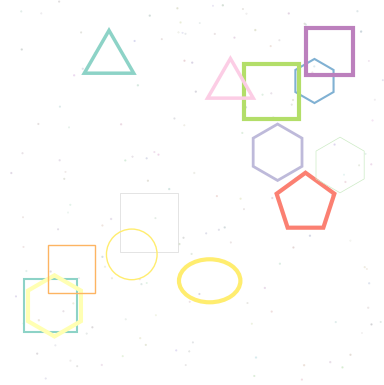[{"shape": "square", "thickness": 1.5, "radius": 0.34, "center": [0.131, 0.206]}, {"shape": "triangle", "thickness": 2.5, "radius": 0.37, "center": [0.283, 0.847]}, {"shape": "hexagon", "thickness": 3, "radius": 0.4, "center": [0.141, 0.205]}, {"shape": "hexagon", "thickness": 2, "radius": 0.37, "center": [0.721, 0.605]}, {"shape": "pentagon", "thickness": 3, "radius": 0.39, "center": [0.794, 0.472]}, {"shape": "hexagon", "thickness": 1.5, "radius": 0.29, "center": [0.817, 0.79]}, {"shape": "square", "thickness": 1, "radius": 0.31, "center": [0.186, 0.301]}, {"shape": "square", "thickness": 3, "radius": 0.35, "center": [0.705, 0.762]}, {"shape": "triangle", "thickness": 2.5, "radius": 0.34, "center": [0.598, 0.779]}, {"shape": "square", "thickness": 0.5, "radius": 0.38, "center": [0.387, 0.422]}, {"shape": "square", "thickness": 3, "radius": 0.3, "center": [0.856, 0.867]}, {"shape": "hexagon", "thickness": 0.5, "radius": 0.36, "center": [0.883, 0.571]}, {"shape": "oval", "thickness": 3, "radius": 0.4, "center": [0.545, 0.271]}, {"shape": "circle", "thickness": 1, "radius": 0.33, "center": [0.342, 0.339]}]